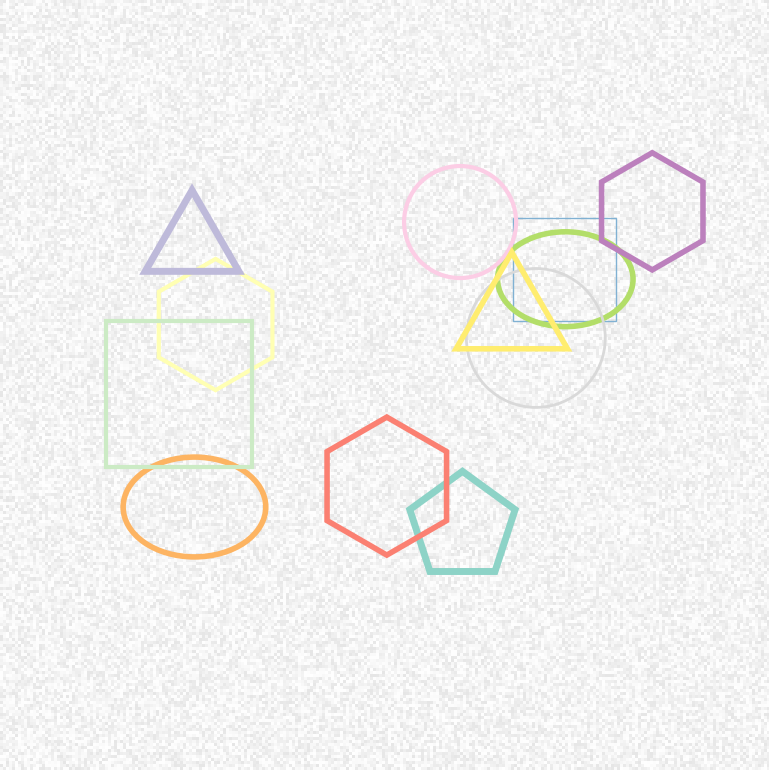[{"shape": "pentagon", "thickness": 2.5, "radius": 0.36, "center": [0.601, 0.316]}, {"shape": "hexagon", "thickness": 1.5, "radius": 0.43, "center": [0.28, 0.579]}, {"shape": "triangle", "thickness": 2.5, "radius": 0.35, "center": [0.249, 0.683]}, {"shape": "hexagon", "thickness": 2, "radius": 0.45, "center": [0.502, 0.369]}, {"shape": "square", "thickness": 0.5, "radius": 0.34, "center": [0.733, 0.65]}, {"shape": "oval", "thickness": 2, "radius": 0.46, "center": [0.253, 0.342]}, {"shape": "oval", "thickness": 2, "radius": 0.44, "center": [0.734, 0.637]}, {"shape": "circle", "thickness": 1.5, "radius": 0.36, "center": [0.598, 0.712]}, {"shape": "circle", "thickness": 1, "radius": 0.45, "center": [0.696, 0.561]}, {"shape": "hexagon", "thickness": 2, "radius": 0.38, "center": [0.847, 0.726]}, {"shape": "square", "thickness": 1.5, "radius": 0.47, "center": [0.233, 0.488]}, {"shape": "triangle", "thickness": 2, "radius": 0.42, "center": [0.665, 0.589]}]